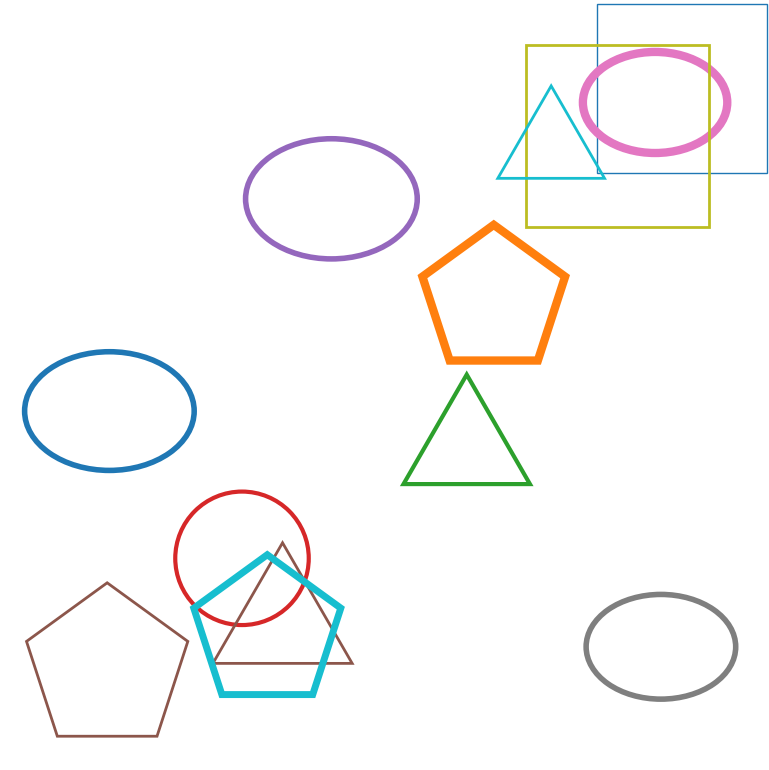[{"shape": "square", "thickness": 0.5, "radius": 0.55, "center": [0.886, 0.885]}, {"shape": "oval", "thickness": 2, "radius": 0.55, "center": [0.142, 0.466]}, {"shape": "pentagon", "thickness": 3, "radius": 0.49, "center": [0.641, 0.611]}, {"shape": "triangle", "thickness": 1.5, "radius": 0.47, "center": [0.606, 0.419]}, {"shape": "circle", "thickness": 1.5, "radius": 0.43, "center": [0.314, 0.275]}, {"shape": "oval", "thickness": 2, "radius": 0.56, "center": [0.43, 0.742]}, {"shape": "triangle", "thickness": 1, "radius": 0.52, "center": [0.367, 0.191]}, {"shape": "pentagon", "thickness": 1, "radius": 0.55, "center": [0.139, 0.133]}, {"shape": "oval", "thickness": 3, "radius": 0.47, "center": [0.851, 0.867]}, {"shape": "oval", "thickness": 2, "radius": 0.49, "center": [0.858, 0.16]}, {"shape": "square", "thickness": 1, "radius": 0.59, "center": [0.802, 0.824]}, {"shape": "triangle", "thickness": 1, "radius": 0.4, "center": [0.716, 0.808]}, {"shape": "pentagon", "thickness": 2.5, "radius": 0.5, "center": [0.347, 0.179]}]